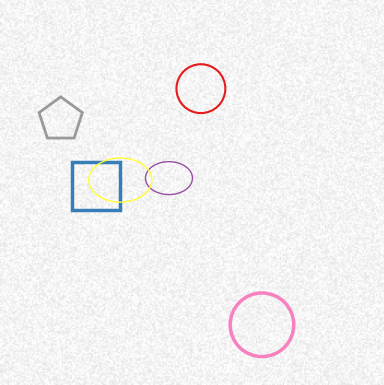[{"shape": "circle", "thickness": 1.5, "radius": 0.32, "center": [0.522, 0.77]}, {"shape": "square", "thickness": 2.5, "radius": 0.31, "center": [0.249, 0.517]}, {"shape": "oval", "thickness": 1, "radius": 0.31, "center": [0.439, 0.537]}, {"shape": "oval", "thickness": 1, "radius": 0.41, "center": [0.312, 0.532]}, {"shape": "circle", "thickness": 2.5, "radius": 0.41, "center": [0.68, 0.156]}, {"shape": "pentagon", "thickness": 2, "radius": 0.3, "center": [0.158, 0.689]}]